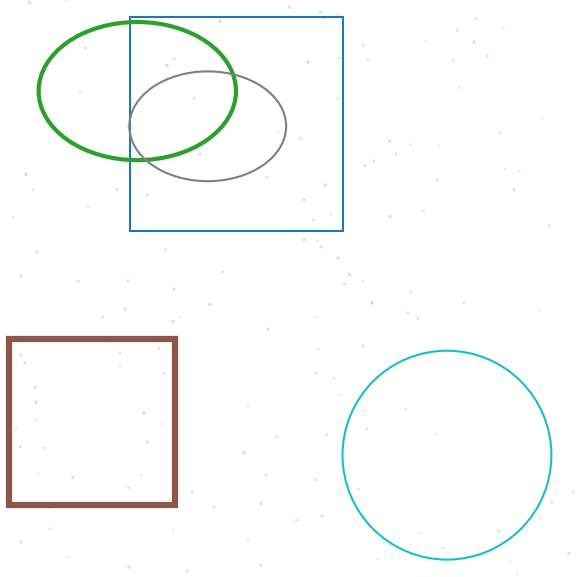[{"shape": "square", "thickness": 1, "radius": 0.92, "center": [0.41, 0.785]}, {"shape": "oval", "thickness": 2, "radius": 0.85, "center": [0.238, 0.841]}, {"shape": "square", "thickness": 3, "radius": 0.72, "center": [0.159, 0.269]}, {"shape": "oval", "thickness": 1, "radius": 0.68, "center": [0.36, 0.78]}, {"shape": "circle", "thickness": 1, "radius": 0.9, "center": [0.774, 0.211]}]